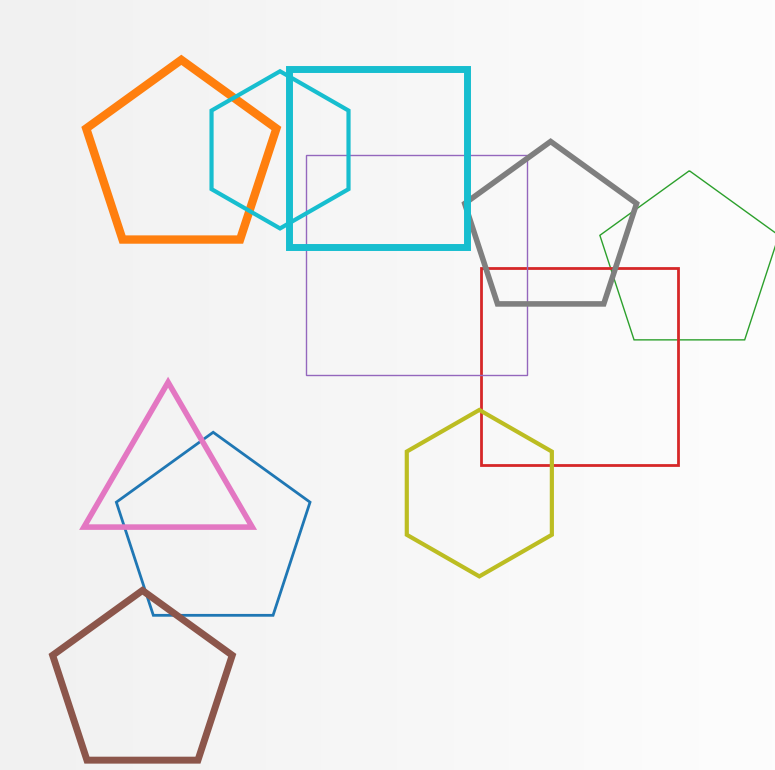[{"shape": "pentagon", "thickness": 1, "radius": 0.66, "center": [0.275, 0.307]}, {"shape": "pentagon", "thickness": 3, "radius": 0.65, "center": [0.234, 0.793]}, {"shape": "pentagon", "thickness": 0.5, "radius": 0.61, "center": [0.89, 0.657]}, {"shape": "square", "thickness": 1, "radius": 0.64, "center": [0.748, 0.524]}, {"shape": "square", "thickness": 0.5, "radius": 0.71, "center": [0.537, 0.656]}, {"shape": "pentagon", "thickness": 2.5, "radius": 0.61, "center": [0.184, 0.111]}, {"shape": "triangle", "thickness": 2, "radius": 0.63, "center": [0.217, 0.378]}, {"shape": "pentagon", "thickness": 2, "radius": 0.58, "center": [0.71, 0.7]}, {"shape": "hexagon", "thickness": 1.5, "radius": 0.54, "center": [0.618, 0.36]}, {"shape": "square", "thickness": 2.5, "radius": 0.58, "center": [0.488, 0.795]}, {"shape": "hexagon", "thickness": 1.5, "radius": 0.51, "center": [0.361, 0.805]}]